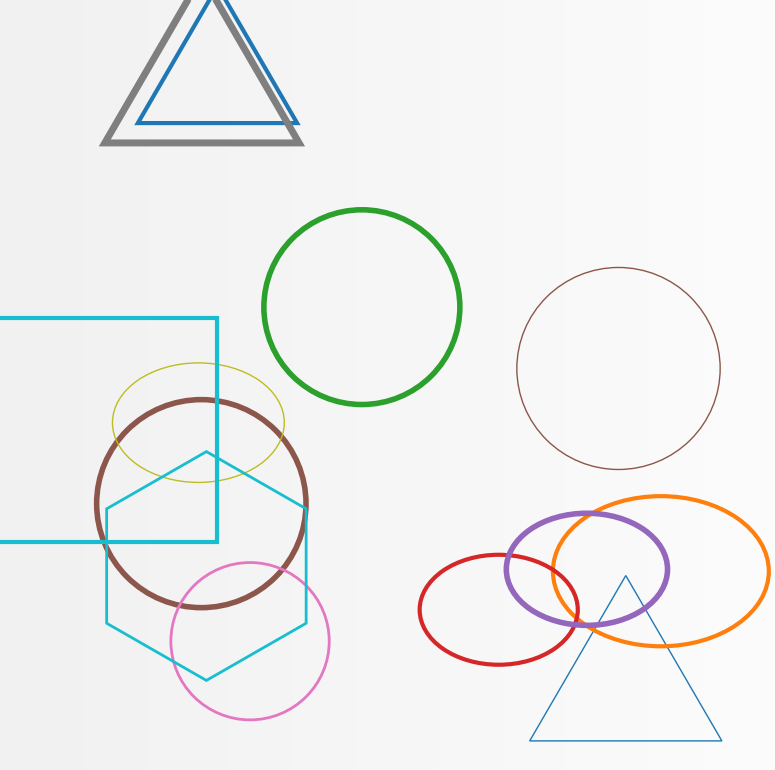[{"shape": "triangle", "thickness": 1.5, "radius": 0.59, "center": [0.281, 0.899]}, {"shape": "triangle", "thickness": 0.5, "radius": 0.72, "center": [0.807, 0.109]}, {"shape": "oval", "thickness": 1.5, "radius": 0.7, "center": [0.853, 0.258]}, {"shape": "circle", "thickness": 2, "radius": 0.63, "center": [0.467, 0.601]}, {"shape": "oval", "thickness": 1.5, "radius": 0.51, "center": [0.644, 0.208]}, {"shape": "oval", "thickness": 2, "radius": 0.52, "center": [0.757, 0.261]}, {"shape": "circle", "thickness": 2, "radius": 0.68, "center": [0.26, 0.346]}, {"shape": "circle", "thickness": 0.5, "radius": 0.66, "center": [0.798, 0.521]}, {"shape": "circle", "thickness": 1, "radius": 0.51, "center": [0.323, 0.167]}, {"shape": "triangle", "thickness": 2.5, "radius": 0.72, "center": [0.261, 0.887]}, {"shape": "oval", "thickness": 0.5, "radius": 0.55, "center": [0.256, 0.451]}, {"shape": "hexagon", "thickness": 1, "radius": 0.74, "center": [0.266, 0.265]}, {"shape": "square", "thickness": 1.5, "radius": 0.73, "center": [0.135, 0.442]}]